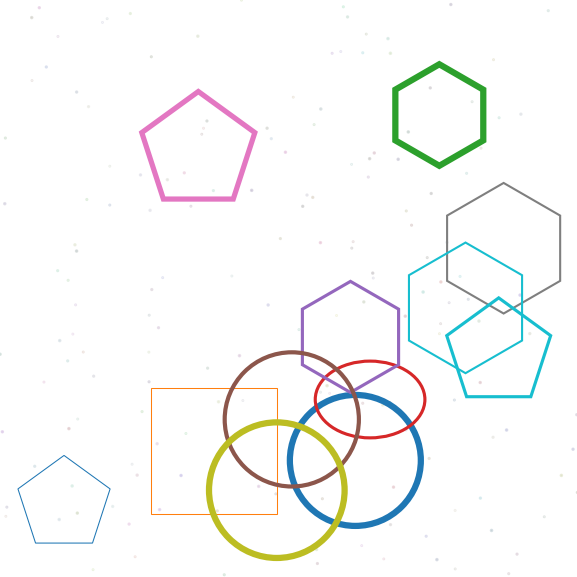[{"shape": "circle", "thickness": 3, "radius": 0.57, "center": [0.615, 0.202]}, {"shape": "pentagon", "thickness": 0.5, "radius": 0.42, "center": [0.111, 0.127]}, {"shape": "square", "thickness": 0.5, "radius": 0.55, "center": [0.37, 0.218]}, {"shape": "hexagon", "thickness": 3, "radius": 0.44, "center": [0.761, 0.8]}, {"shape": "oval", "thickness": 1.5, "radius": 0.47, "center": [0.641, 0.307]}, {"shape": "hexagon", "thickness": 1.5, "radius": 0.48, "center": [0.607, 0.416]}, {"shape": "circle", "thickness": 2, "radius": 0.58, "center": [0.505, 0.273]}, {"shape": "pentagon", "thickness": 2.5, "radius": 0.51, "center": [0.343, 0.738]}, {"shape": "hexagon", "thickness": 1, "radius": 0.57, "center": [0.872, 0.569]}, {"shape": "circle", "thickness": 3, "radius": 0.59, "center": [0.479, 0.15]}, {"shape": "hexagon", "thickness": 1, "radius": 0.57, "center": [0.806, 0.466]}, {"shape": "pentagon", "thickness": 1.5, "radius": 0.47, "center": [0.864, 0.389]}]